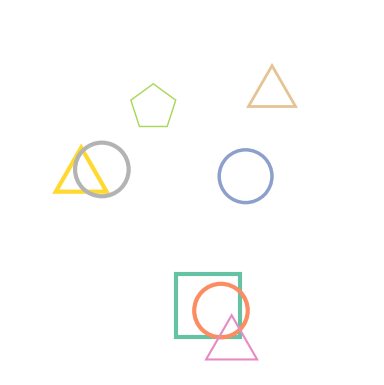[{"shape": "square", "thickness": 3, "radius": 0.41, "center": [0.541, 0.206]}, {"shape": "circle", "thickness": 3, "radius": 0.35, "center": [0.574, 0.193]}, {"shape": "circle", "thickness": 2.5, "radius": 0.34, "center": [0.638, 0.542]}, {"shape": "triangle", "thickness": 1.5, "radius": 0.38, "center": [0.602, 0.105]}, {"shape": "pentagon", "thickness": 1, "radius": 0.31, "center": [0.398, 0.721]}, {"shape": "triangle", "thickness": 3, "radius": 0.38, "center": [0.211, 0.54]}, {"shape": "triangle", "thickness": 2, "radius": 0.35, "center": [0.707, 0.759]}, {"shape": "circle", "thickness": 3, "radius": 0.35, "center": [0.265, 0.56]}]